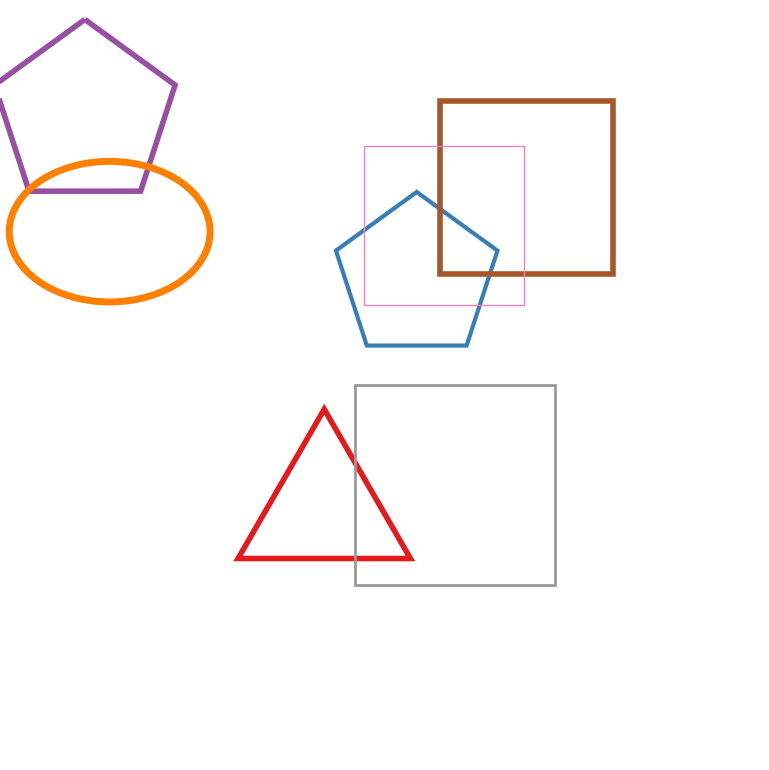[{"shape": "triangle", "thickness": 2, "radius": 0.65, "center": [0.421, 0.339]}, {"shape": "pentagon", "thickness": 1.5, "radius": 0.55, "center": [0.541, 0.64]}, {"shape": "pentagon", "thickness": 2, "radius": 0.62, "center": [0.11, 0.851]}, {"shape": "oval", "thickness": 2.5, "radius": 0.65, "center": [0.142, 0.699]}, {"shape": "square", "thickness": 2, "radius": 0.56, "center": [0.684, 0.757]}, {"shape": "square", "thickness": 0.5, "radius": 0.52, "center": [0.576, 0.707]}, {"shape": "square", "thickness": 1, "radius": 0.65, "center": [0.591, 0.37]}]